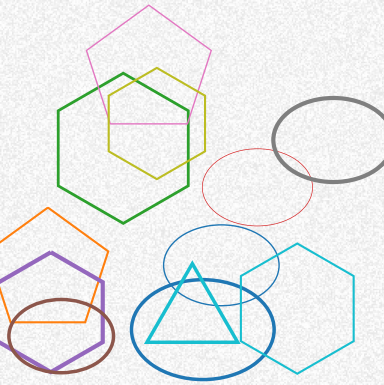[{"shape": "oval", "thickness": 2.5, "radius": 0.93, "center": [0.527, 0.144]}, {"shape": "oval", "thickness": 1, "radius": 0.75, "center": [0.575, 0.311]}, {"shape": "pentagon", "thickness": 1.5, "radius": 0.82, "center": [0.124, 0.296]}, {"shape": "hexagon", "thickness": 2, "radius": 0.98, "center": [0.32, 0.615]}, {"shape": "oval", "thickness": 0.5, "radius": 0.72, "center": [0.669, 0.513]}, {"shape": "hexagon", "thickness": 3, "radius": 0.78, "center": [0.132, 0.189]}, {"shape": "oval", "thickness": 2.5, "radius": 0.68, "center": [0.159, 0.127]}, {"shape": "pentagon", "thickness": 1, "radius": 0.85, "center": [0.387, 0.816]}, {"shape": "oval", "thickness": 3, "radius": 0.78, "center": [0.866, 0.636]}, {"shape": "hexagon", "thickness": 1.5, "radius": 0.72, "center": [0.407, 0.679]}, {"shape": "triangle", "thickness": 2.5, "radius": 0.68, "center": [0.5, 0.179]}, {"shape": "hexagon", "thickness": 1.5, "radius": 0.85, "center": [0.772, 0.198]}]